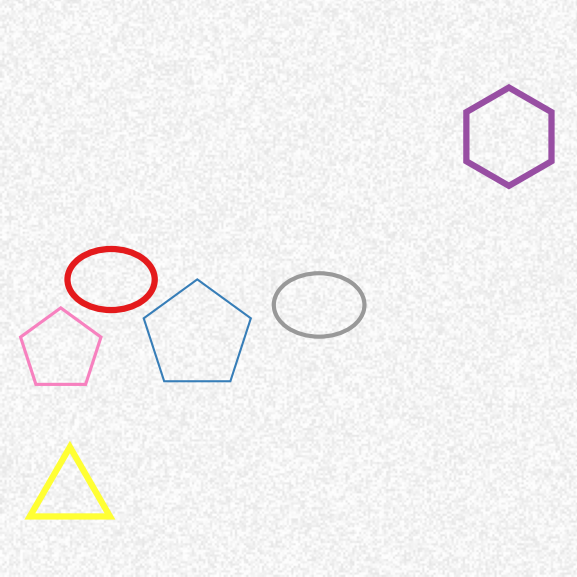[{"shape": "oval", "thickness": 3, "radius": 0.38, "center": [0.192, 0.515]}, {"shape": "pentagon", "thickness": 1, "radius": 0.49, "center": [0.342, 0.418]}, {"shape": "hexagon", "thickness": 3, "radius": 0.43, "center": [0.881, 0.762]}, {"shape": "triangle", "thickness": 3, "radius": 0.4, "center": [0.121, 0.145]}, {"shape": "pentagon", "thickness": 1.5, "radius": 0.37, "center": [0.105, 0.393]}, {"shape": "oval", "thickness": 2, "radius": 0.39, "center": [0.553, 0.471]}]